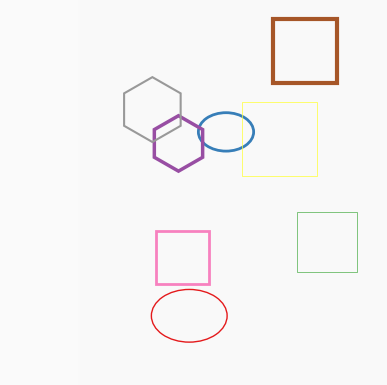[{"shape": "oval", "thickness": 1, "radius": 0.49, "center": [0.488, 0.18]}, {"shape": "oval", "thickness": 2, "radius": 0.36, "center": [0.583, 0.657]}, {"shape": "square", "thickness": 0.5, "radius": 0.39, "center": [0.844, 0.37]}, {"shape": "hexagon", "thickness": 2.5, "radius": 0.36, "center": [0.461, 0.627]}, {"shape": "square", "thickness": 0.5, "radius": 0.48, "center": [0.721, 0.638]}, {"shape": "square", "thickness": 3, "radius": 0.41, "center": [0.786, 0.867]}, {"shape": "square", "thickness": 2, "radius": 0.34, "center": [0.471, 0.331]}, {"shape": "hexagon", "thickness": 1.5, "radius": 0.42, "center": [0.393, 0.715]}]